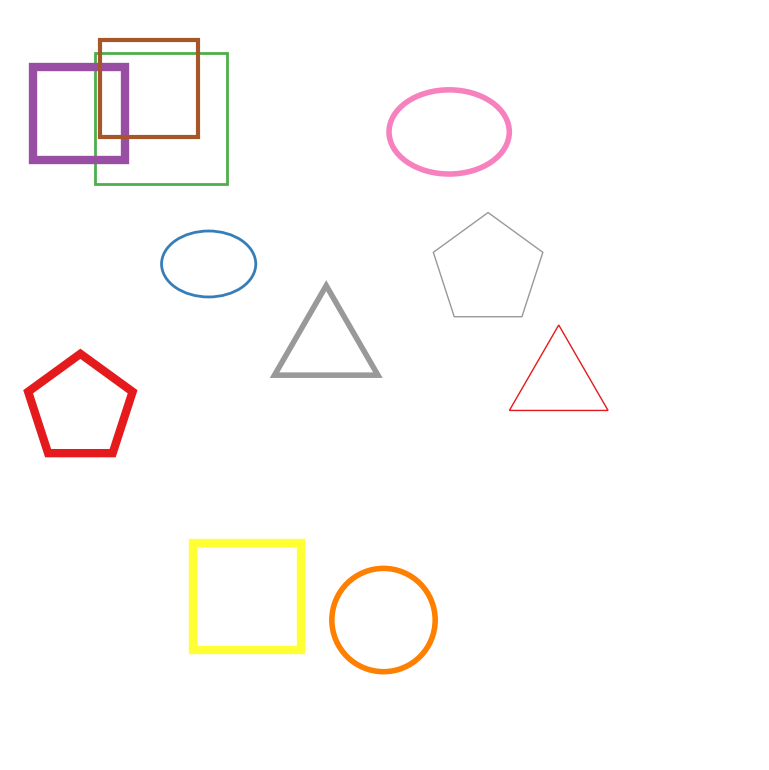[{"shape": "pentagon", "thickness": 3, "radius": 0.36, "center": [0.104, 0.469]}, {"shape": "triangle", "thickness": 0.5, "radius": 0.37, "center": [0.726, 0.504]}, {"shape": "oval", "thickness": 1, "radius": 0.31, "center": [0.271, 0.657]}, {"shape": "square", "thickness": 1, "radius": 0.43, "center": [0.209, 0.846]}, {"shape": "square", "thickness": 3, "radius": 0.3, "center": [0.103, 0.853]}, {"shape": "circle", "thickness": 2, "radius": 0.34, "center": [0.498, 0.195]}, {"shape": "square", "thickness": 3, "radius": 0.35, "center": [0.321, 0.225]}, {"shape": "square", "thickness": 1.5, "radius": 0.32, "center": [0.194, 0.885]}, {"shape": "oval", "thickness": 2, "radius": 0.39, "center": [0.583, 0.829]}, {"shape": "triangle", "thickness": 2, "radius": 0.39, "center": [0.424, 0.552]}, {"shape": "pentagon", "thickness": 0.5, "radius": 0.37, "center": [0.634, 0.649]}]